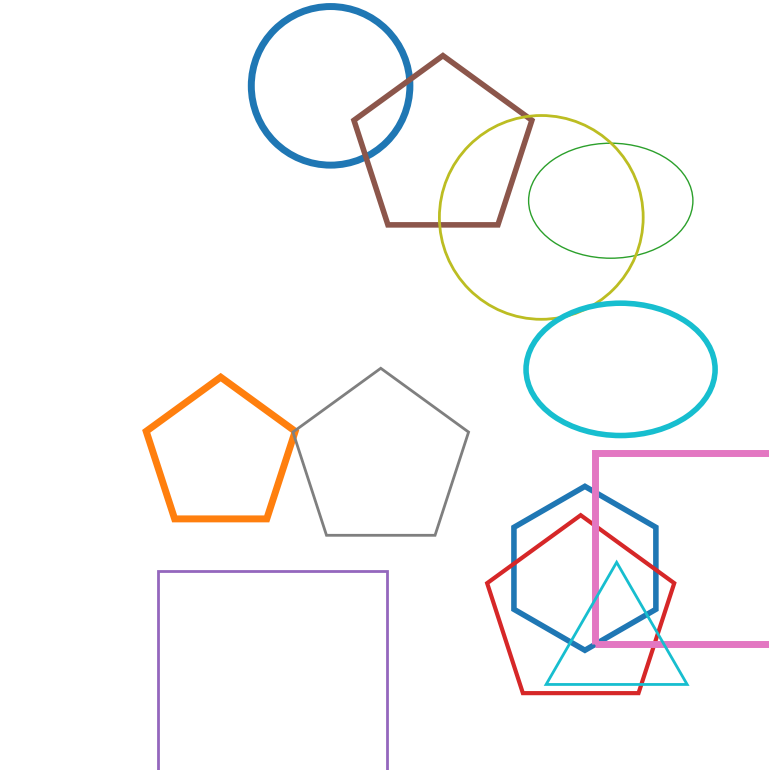[{"shape": "circle", "thickness": 2.5, "radius": 0.51, "center": [0.429, 0.889]}, {"shape": "hexagon", "thickness": 2, "radius": 0.53, "center": [0.76, 0.262]}, {"shape": "pentagon", "thickness": 2.5, "radius": 0.51, "center": [0.287, 0.408]}, {"shape": "oval", "thickness": 0.5, "radius": 0.53, "center": [0.793, 0.739]}, {"shape": "pentagon", "thickness": 1.5, "radius": 0.64, "center": [0.754, 0.203]}, {"shape": "square", "thickness": 1, "radius": 0.74, "center": [0.354, 0.11]}, {"shape": "pentagon", "thickness": 2, "radius": 0.61, "center": [0.575, 0.806]}, {"shape": "square", "thickness": 2.5, "radius": 0.62, "center": [0.896, 0.287]}, {"shape": "pentagon", "thickness": 1, "radius": 0.6, "center": [0.495, 0.402]}, {"shape": "circle", "thickness": 1, "radius": 0.66, "center": [0.703, 0.718]}, {"shape": "oval", "thickness": 2, "radius": 0.61, "center": [0.806, 0.52]}, {"shape": "triangle", "thickness": 1, "radius": 0.53, "center": [0.801, 0.164]}]